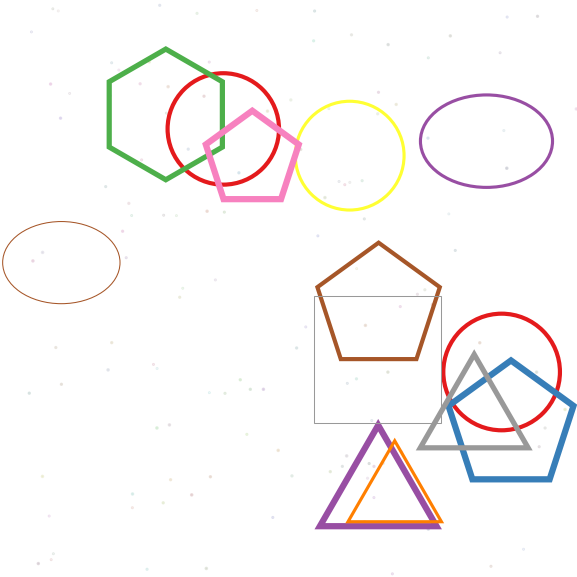[{"shape": "circle", "thickness": 2, "radius": 0.5, "center": [0.869, 0.355]}, {"shape": "circle", "thickness": 2, "radius": 0.48, "center": [0.387, 0.776]}, {"shape": "pentagon", "thickness": 3, "radius": 0.57, "center": [0.885, 0.261]}, {"shape": "hexagon", "thickness": 2.5, "radius": 0.57, "center": [0.287, 0.801]}, {"shape": "oval", "thickness": 1.5, "radius": 0.57, "center": [0.842, 0.755]}, {"shape": "triangle", "thickness": 3, "radius": 0.58, "center": [0.655, 0.146]}, {"shape": "triangle", "thickness": 1.5, "radius": 0.47, "center": [0.684, 0.142]}, {"shape": "circle", "thickness": 1.5, "radius": 0.47, "center": [0.606, 0.73]}, {"shape": "pentagon", "thickness": 2, "radius": 0.56, "center": [0.656, 0.467]}, {"shape": "oval", "thickness": 0.5, "radius": 0.51, "center": [0.106, 0.544]}, {"shape": "pentagon", "thickness": 3, "radius": 0.42, "center": [0.437, 0.723]}, {"shape": "triangle", "thickness": 2.5, "radius": 0.54, "center": [0.821, 0.278]}, {"shape": "square", "thickness": 0.5, "radius": 0.55, "center": [0.654, 0.377]}]